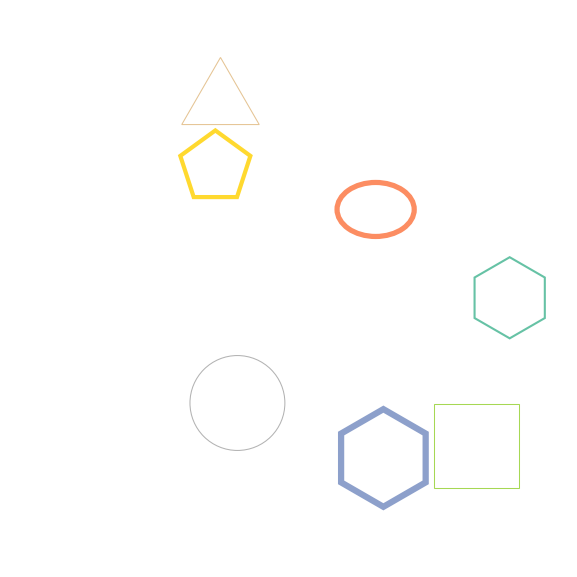[{"shape": "hexagon", "thickness": 1, "radius": 0.35, "center": [0.883, 0.483]}, {"shape": "oval", "thickness": 2.5, "radius": 0.33, "center": [0.65, 0.636]}, {"shape": "hexagon", "thickness": 3, "radius": 0.42, "center": [0.664, 0.206]}, {"shape": "square", "thickness": 0.5, "radius": 0.37, "center": [0.825, 0.227]}, {"shape": "pentagon", "thickness": 2, "radius": 0.32, "center": [0.373, 0.709]}, {"shape": "triangle", "thickness": 0.5, "radius": 0.39, "center": [0.382, 0.822]}, {"shape": "circle", "thickness": 0.5, "radius": 0.41, "center": [0.411, 0.301]}]